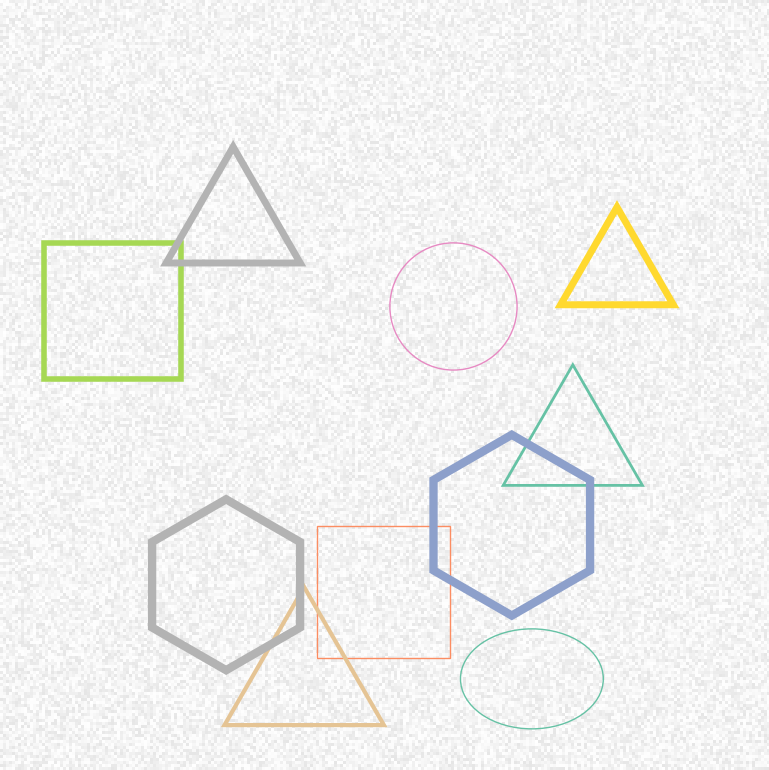[{"shape": "triangle", "thickness": 1, "radius": 0.52, "center": [0.744, 0.422]}, {"shape": "oval", "thickness": 0.5, "radius": 0.46, "center": [0.691, 0.118]}, {"shape": "square", "thickness": 0.5, "radius": 0.43, "center": [0.498, 0.231]}, {"shape": "hexagon", "thickness": 3, "radius": 0.59, "center": [0.665, 0.318]}, {"shape": "circle", "thickness": 0.5, "radius": 0.41, "center": [0.589, 0.602]}, {"shape": "square", "thickness": 2, "radius": 0.44, "center": [0.146, 0.596]}, {"shape": "triangle", "thickness": 2.5, "radius": 0.42, "center": [0.801, 0.646]}, {"shape": "triangle", "thickness": 1.5, "radius": 0.6, "center": [0.395, 0.118]}, {"shape": "triangle", "thickness": 2.5, "radius": 0.5, "center": [0.303, 0.709]}, {"shape": "hexagon", "thickness": 3, "radius": 0.55, "center": [0.294, 0.241]}]